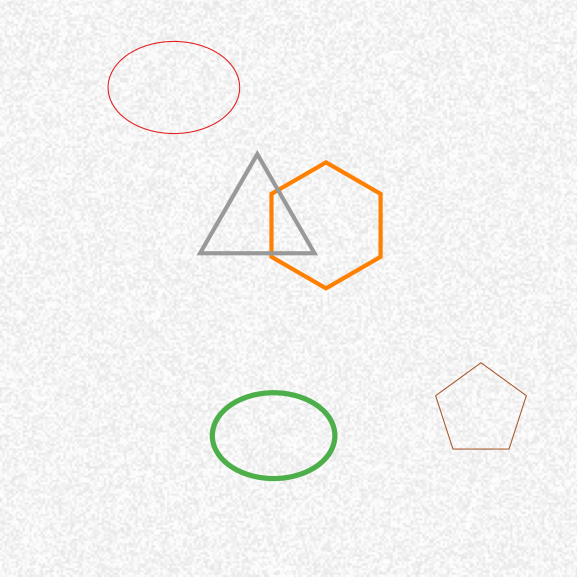[{"shape": "oval", "thickness": 0.5, "radius": 0.57, "center": [0.301, 0.848]}, {"shape": "oval", "thickness": 2.5, "radius": 0.53, "center": [0.474, 0.245]}, {"shape": "hexagon", "thickness": 2, "radius": 0.55, "center": [0.565, 0.609]}, {"shape": "pentagon", "thickness": 0.5, "radius": 0.41, "center": [0.833, 0.288]}, {"shape": "triangle", "thickness": 2, "radius": 0.57, "center": [0.446, 0.618]}]